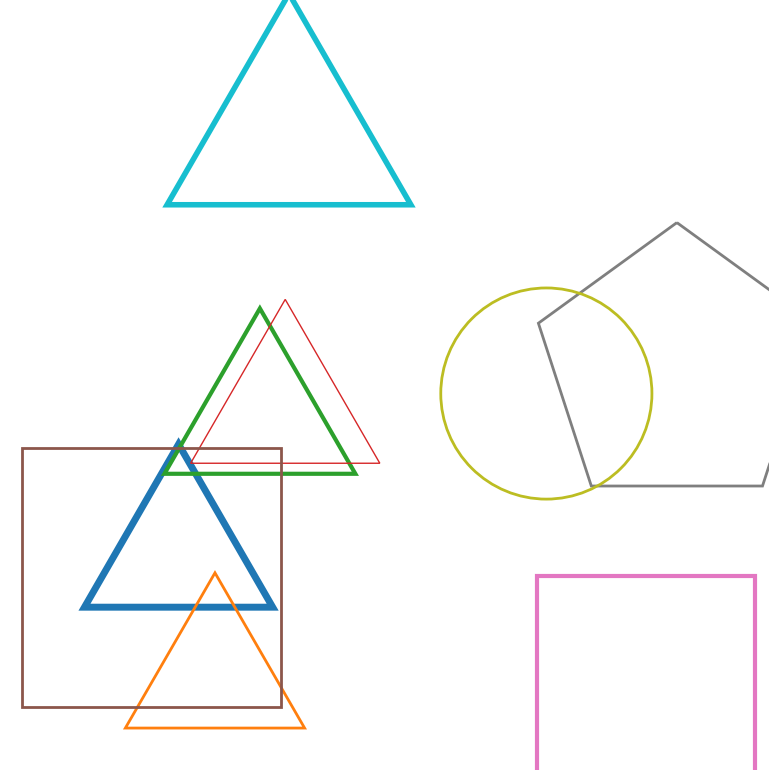[{"shape": "triangle", "thickness": 2.5, "radius": 0.71, "center": [0.232, 0.282]}, {"shape": "triangle", "thickness": 1, "radius": 0.67, "center": [0.279, 0.122]}, {"shape": "triangle", "thickness": 1.5, "radius": 0.72, "center": [0.338, 0.456]}, {"shape": "triangle", "thickness": 0.5, "radius": 0.71, "center": [0.37, 0.469]}, {"shape": "square", "thickness": 1, "radius": 0.84, "center": [0.197, 0.25]}, {"shape": "square", "thickness": 1.5, "radius": 0.71, "center": [0.839, 0.111]}, {"shape": "pentagon", "thickness": 1, "radius": 0.95, "center": [0.879, 0.522]}, {"shape": "circle", "thickness": 1, "radius": 0.69, "center": [0.71, 0.489]}, {"shape": "triangle", "thickness": 2, "radius": 0.91, "center": [0.375, 0.825]}]